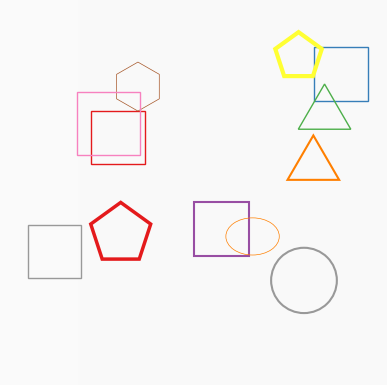[{"shape": "square", "thickness": 1, "radius": 0.34, "center": [0.304, 0.643]}, {"shape": "pentagon", "thickness": 2.5, "radius": 0.41, "center": [0.312, 0.393]}, {"shape": "square", "thickness": 1, "radius": 0.35, "center": [0.879, 0.808]}, {"shape": "triangle", "thickness": 1, "radius": 0.39, "center": [0.838, 0.703]}, {"shape": "square", "thickness": 1.5, "radius": 0.35, "center": [0.571, 0.405]}, {"shape": "triangle", "thickness": 1.5, "radius": 0.38, "center": [0.809, 0.571]}, {"shape": "oval", "thickness": 0.5, "radius": 0.34, "center": [0.652, 0.386]}, {"shape": "pentagon", "thickness": 3, "radius": 0.32, "center": [0.77, 0.853]}, {"shape": "hexagon", "thickness": 0.5, "radius": 0.32, "center": [0.356, 0.775]}, {"shape": "square", "thickness": 1, "radius": 0.41, "center": [0.281, 0.679]}, {"shape": "square", "thickness": 1, "radius": 0.34, "center": [0.141, 0.348]}, {"shape": "circle", "thickness": 1.5, "radius": 0.42, "center": [0.784, 0.272]}]